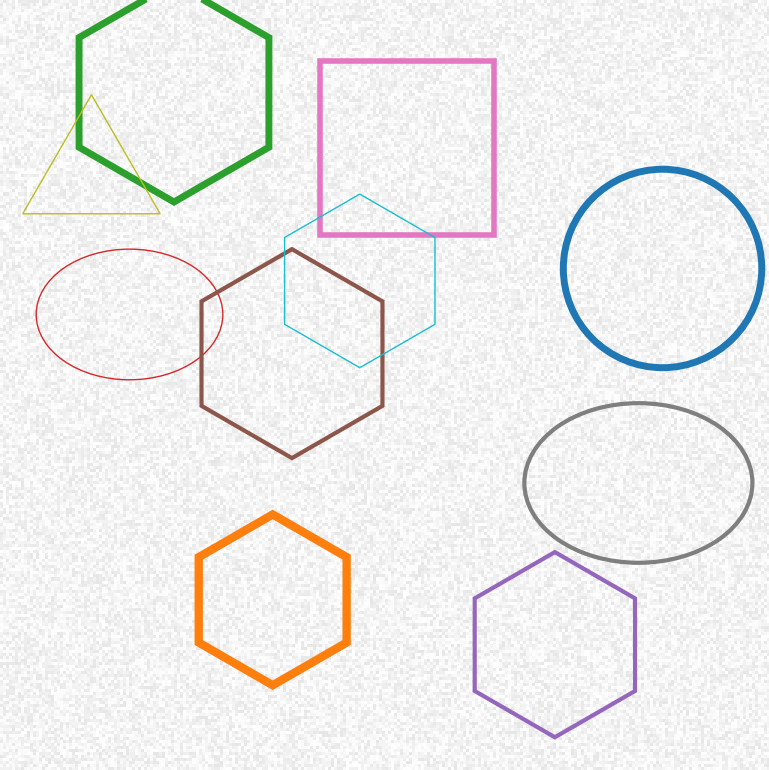[{"shape": "circle", "thickness": 2.5, "radius": 0.64, "center": [0.86, 0.651]}, {"shape": "hexagon", "thickness": 3, "radius": 0.55, "center": [0.354, 0.221]}, {"shape": "hexagon", "thickness": 2.5, "radius": 0.71, "center": [0.226, 0.88]}, {"shape": "oval", "thickness": 0.5, "radius": 0.61, "center": [0.168, 0.592]}, {"shape": "hexagon", "thickness": 1.5, "radius": 0.6, "center": [0.721, 0.163]}, {"shape": "hexagon", "thickness": 1.5, "radius": 0.68, "center": [0.379, 0.541]}, {"shape": "square", "thickness": 2, "radius": 0.57, "center": [0.529, 0.808]}, {"shape": "oval", "thickness": 1.5, "radius": 0.74, "center": [0.829, 0.373]}, {"shape": "triangle", "thickness": 0.5, "radius": 0.52, "center": [0.119, 0.774]}, {"shape": "hexagon", "thickness": 0.5, "radius": 0.56, "center": [0.467, 0.635]}]